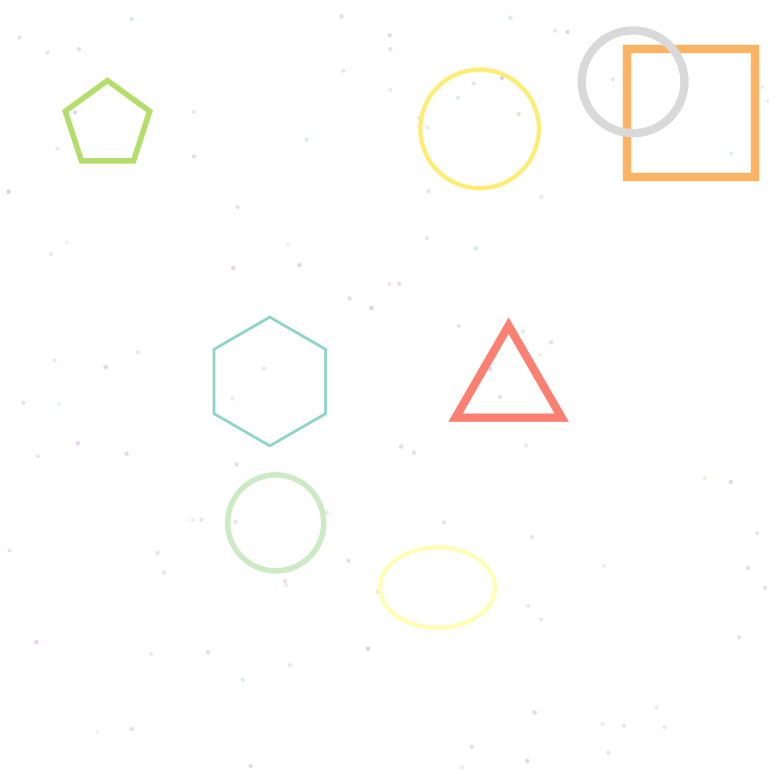[{"shape": "hexagon", "thickness": 1, "radius": 0.42, "center": [0.35, 0.505]}, {"shape": "oval", "thickness": 1.5, "radius": 0.37, "center": [0.568, 0.237]}, {"shape": "triangle", "thickness": 3, "radius": 0.4, "center": [0.661, 0.497]}, {"shape": "square", "thickness": 3, "radius": 0.42, "center": [0.897, 0.853]}, {"shape": "pentagon", "thickness": 2, "radius": 0.29, "center": [0.14, 0.838]}, {"shape": "circle", "thickness": 3, "radius": 0.33, "center": [0.822, 0.894]}, {"shape": "circle", "thickness": 2, "radius": 0.31, "center": [0.358, 0.321]}, {"shape": "circle", "thickness": 1.5, "radius": 0.39, "center": [0.623, 0.833]}]